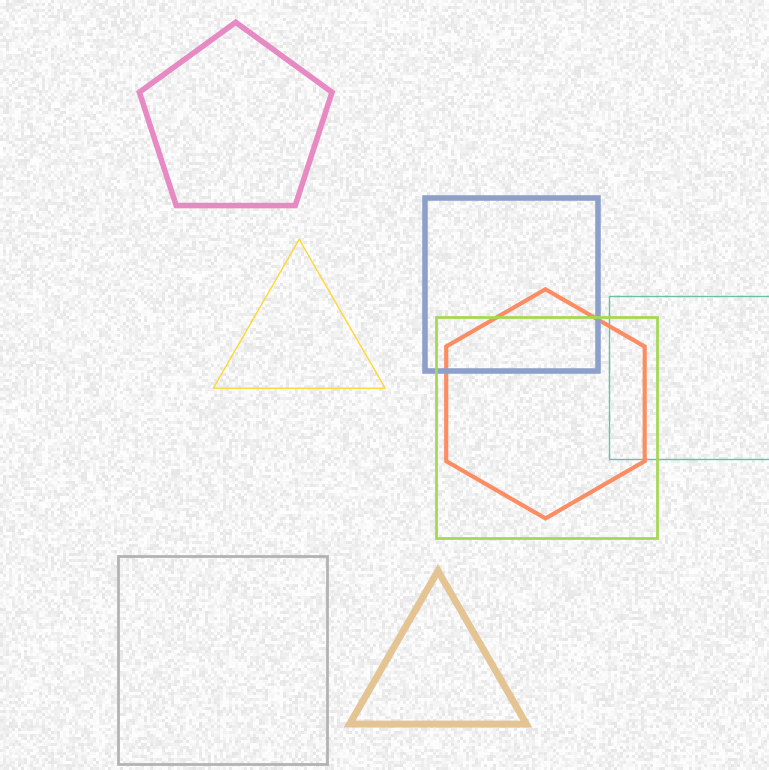[{"shape": "square", "thickness": 0.5, "radius": 0.53, "center": [0.897, 0.51]}, {"shape": "hexagon", "thickness": 1.5, "radius": 0.74, "center": [0.708, 0.476]}, {"shape": "square", "thickness": 2, "radius": 0.56, "center": [0.665, 0.63]}, {"shape": "pentagon", "thickness": 2, "radius": 0.66, "center": [0.306, 0.84]}, {"shape": "square", "thickness": 1, "radius": 0.72, "center": [0.71, 0.445]}, {"shape": "triangle", "thickness": 0.5, "radius": 0.64, "center": [0.389, 0.56]}, {"shape": "triangle", "thickness": 2.5, "radius": 0.66, "center": [0.569, 0.126]}, {"shape": "square", "thickness": 1, "radius": 0.68, "center": [0.289, 0.143]}]